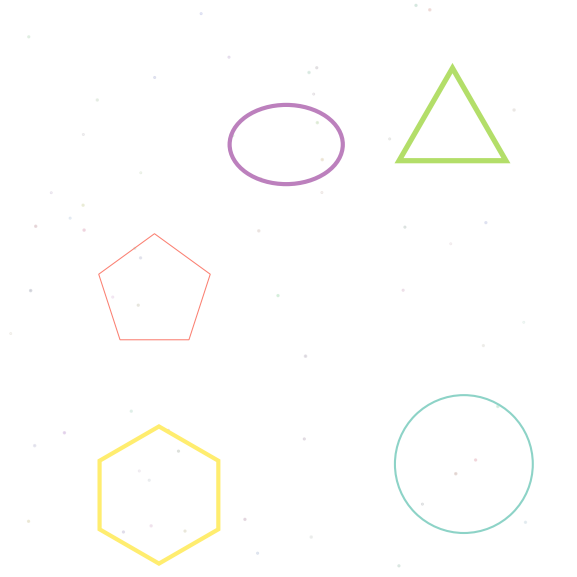[{"shape": "circle", "thickness": 1, "radius": 0.6, "center": [0.803, 0.196]}, {"shape": "pentagon", "thickness": 0.5, "radius": 0.51, "center": [0.268, 0.493]}, {"shape": "triangle", "thickness": 2.5, "radius": 0.53, "center": [0.784, 0.774]}, {"shape": "oval", "thickness": 2, "radius": 0.49, "center": [0.496, 0.749]}, {"shape": "hexagon", "thickness": 2, "radius": 0.59, "center": [0.275, 0.142]}]